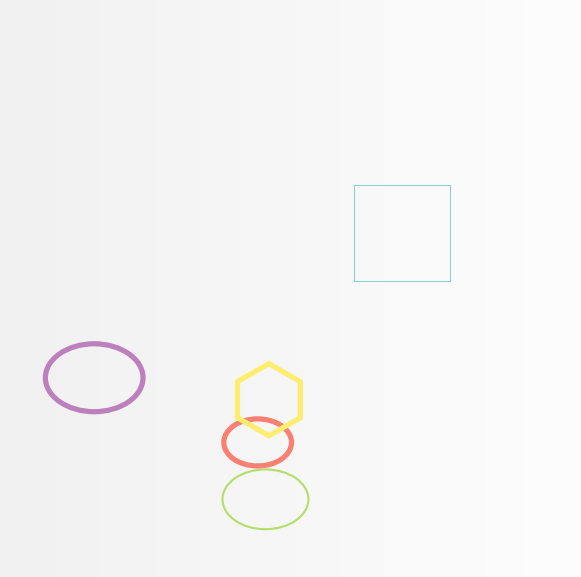[{"shape": "square", "thickness": 0.5, "radius": 0.42, "center": [0.692, 0.596]}, {"shape": "oval", "thickness": 2.5, "radius": 0.29, "center": [0.443, 0.233]}, {"shape": "oval", "thickness": 1, "radius": 0.37, "center": [0.457, 0.134]}, {"shape": "oval", "thickness": 2.5, "radius": 0.42, "center": [0.162, 0.345]}, {"shape": "hexagon", "thickness": 2.5, "radius": 0.31, "center": [0.463, 0.307]}]